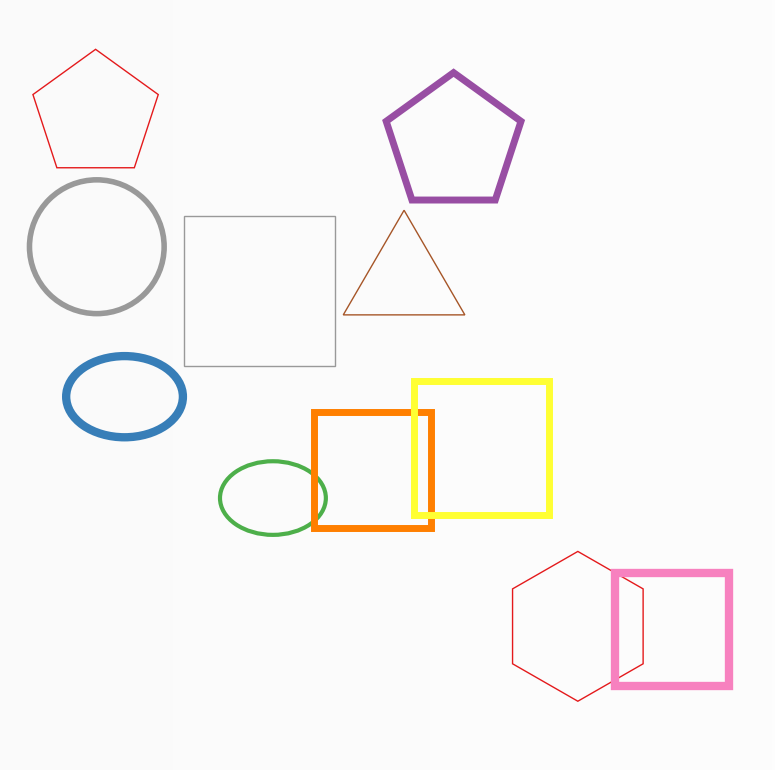[{"shape": "hexagon", "thickness": 0.5, "radius": 0.49, "center": [0.746, 0.187]}, {"shape": "pentagon", "thickness": 0.5, "radius": 0.43, "center": [0.123, 0.851]}, {"shape": "oval", "thickness": 3, "radius": 0.38, "center": [0.161, 0.485]}, {"shape": "oval", "thickness": 1.5, "radius": 0.34, "center": [0.352, 0.353]}, {"shape": "pentagon", "thickness": 2.5, "radius": 0.46, "center": [0.585, 0.814]}, {"shape": "square", "thickness": 2.5, "radius": 0.38, "center": [0.481, 0.389]}, {"shape": "square", "thickness": 2.5, "radius": 0.44, "center": [0.621, 0.418]}, {"shape": "triangle", "thickness": 0.5, "radius": 0.45, "center": [0.521, 0.636]}, {"shape": "square", "thickness": 3, "radius": 0.37, "center": [0.867, 0.183]}, {"shape": "circle", "thickness": 2, "radius": 0.43, "center": [0.125, 0.68]}, {"shape": "square", "thickness": 0.5, "radius": 0.49, "center": [0.335, 0.622]}]